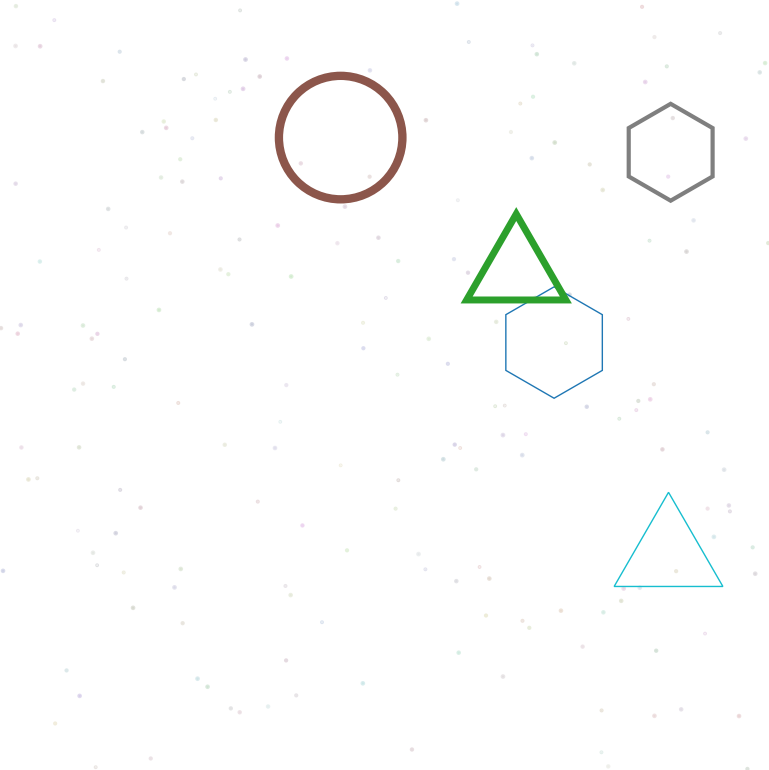[{"shape": "hexagon", "thickness": 0.5, "radius": 0.36, "center": [0.72, 0.555]}, {"shape": "triangle", "thickness": 2.5, "radius": 0.37, "center": [0.67, 0.648]}, {"shape": "circle", "thickness": 3, "radius": 0.4, "center": [0.442, 0.821]}, {"shape": "hexagon", "thickness": 1.5, "radius": 0.31, "center": [0.871, 0.802]}, {"shape": "triangle", "thickness": 0.5, "radius": 0.41, "center": [0.868, 0.279]}]